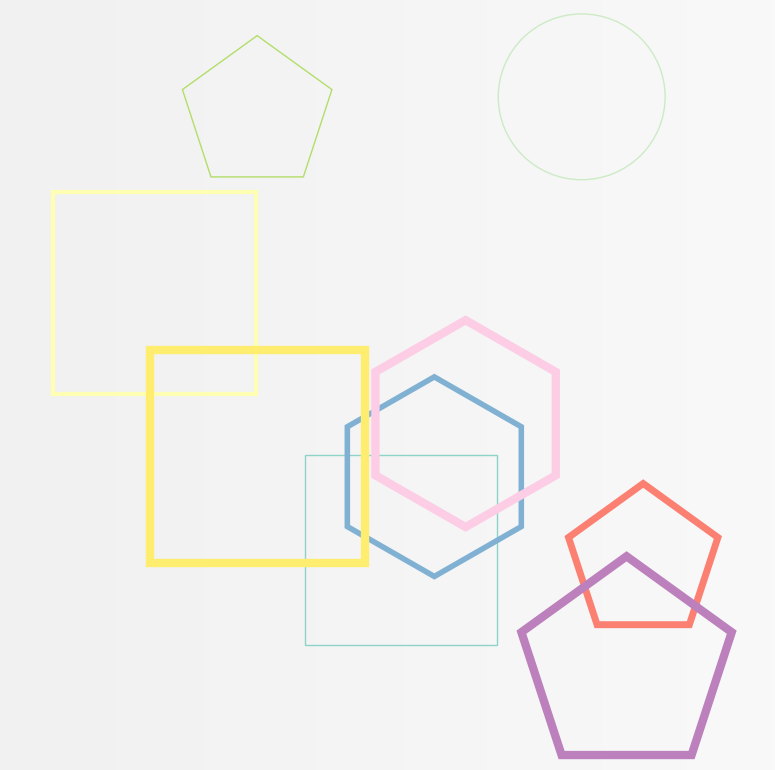[{"shape": "square", "thickness": 0.5, "radius": 0.62, "center": [0.518, 0.286]}, {"shape": "square", "thickness": 1.5, "radius": 0.66, "center": [0.2, 0.62]}, {"shape": "pentagon", "thickness": 2.5, "radius": 0.51, "center": [0.83, 0.271]}, {"shape": "hexagon", "thickness": 2, "radius": 0.65, "center": [0.56, 0.381]}, {"shape": "pentagon", "thickness": 0.5, "radius": 0.51, "center": [0.332, 0.852]}, {"shape": "hexagon", "thickness": 3, "radius": 0.67, "center": [0.601, 0.45]}, {"shape": "pentagon", "thickness": 3, "radius": 0.71, "center": [0.808, 0.135]}, {"shape": "circle", "thickness": 0.5, "radius": 0.54, "center": [0.751, 0.874]}, {"shape": "square", "thickness": 3, "radius": 0.69, "center": [0.332, 0.407]}]